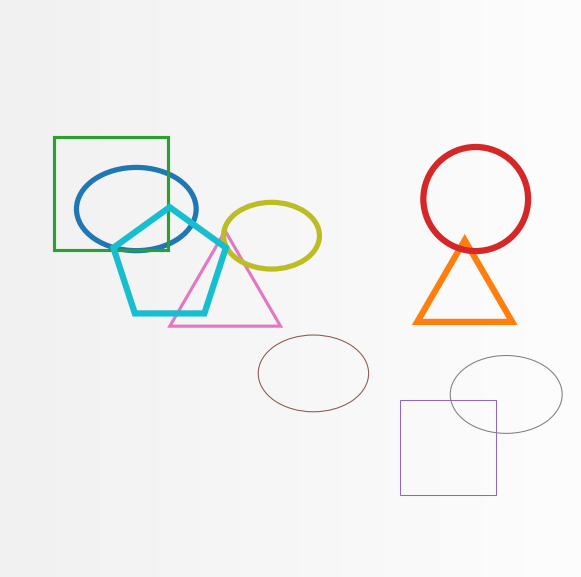[{"shape": "oval", "thickness": 2.5, "radius": 0.51, "center": [0.235, 0.637]}, {"shape": "triangle", "thickness": 3, "radius": 0.47, "center": [0.8, 0.489]}, {"shape": "square", "thickness": 1.5, "radius": 0.49, "center": [0.191, 0.664]}, {"shape": "circle", "thickness": 3, "radius": 0.45, "center": [0.818, 0.654]}, {"shape": "square", "thickness": 0.5, "radius": 0.41, "center": [0.771, 0.225]}, {"shape": "oval", "thickness": 0.5, "radius": 0.47, "center": [0.539, 0.353]}, {"shape": "triangle", "thickness": 1.5, "radius": 0.55, "center": [0.387, 0.489]}, {"shape": "oval", "thickness": 0.5, "radius": 0.48, "center": [0.871, 0.316]}, {"shape": "oval", "thickness": 2.5, "radius": 0.41, "center": [0.467, 0.591]}, {"shape": "pentagon", "thickness": 3, "radius": 0.51, "center": [0.292, 0.539]}]